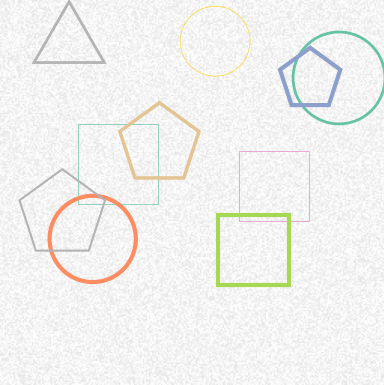[{"shape": "circle", "thickness": 2, "radius": 0.6, "center": [0.881, 0.798]}, {"shape": "square", "thickness": 0.5, "radius": 0.52, "center": [0.306, 0.574]}, {"shape": "circle", "thickness": 3, "radius": 0.56, "center": [0.241, 0.379]}, {"shape": "pentagon", "thickness": 3, "radius": 0.41, "center": [0.806, 0.794]}, {"shape": "square", "thickness": 0.5, "radius": 0.46, "center": [0.712, 0.517]}, {"shape": "square", "thickness": 3, "radius": 0.46, "center": [0.658, 0.351]}, {"shape": "circle", "thickness": 0.5, "radius": 0.45, "center": [0.559, 0.893]}, {"shape": "pentagon", "thickness": 2.5, "radius": 0.54, "center": [0.414, 0.625]}, {"shape": "triangle", "thickness": 2, "radius": 0.53, "center": [0.18, 0.89]}, {"shape": "pentagon", "thickness": 1.5, "radius": 0.58, "center": [0.162, 0.444]}]